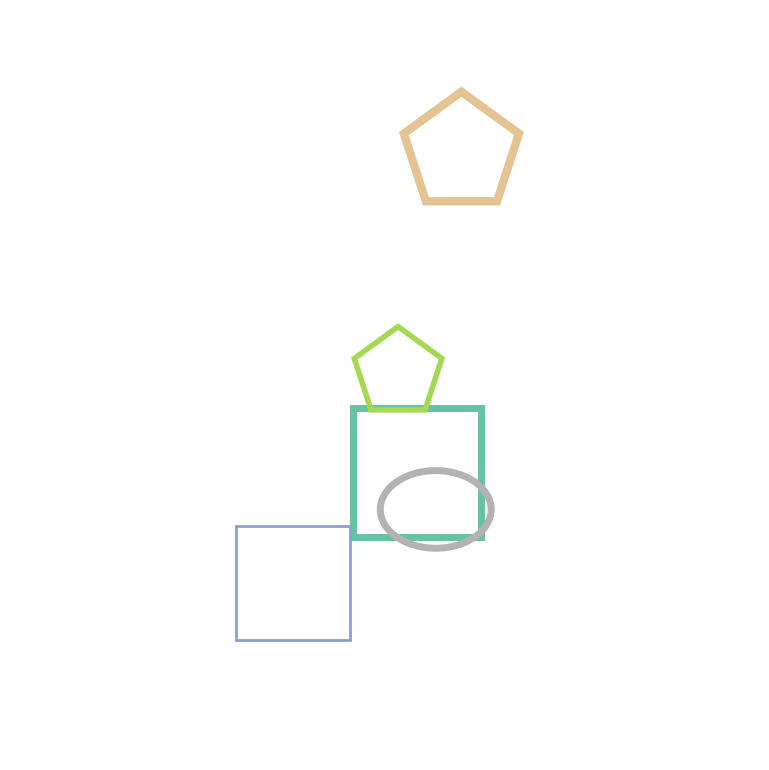[{"shape": "square", "thickness": 2.5, "radius": 0.42, "center": [0.542, 0.386]}, {"shape": "square", "thickness": 1, "radius": 0.37, "center": [0.381, 0.243]}, {"shape": "pentagon", "thickness": 2, "radius": 0.3, "center": [0.517, 0.516]}, {"shape": "pentagon", "thickness": 3, "radius": 0.39, "center": [0.599, 0.802]}, {"shape": "oval", "thickness": 2.5, "radius": 0.36, "center": [0.566, 0.338]}]